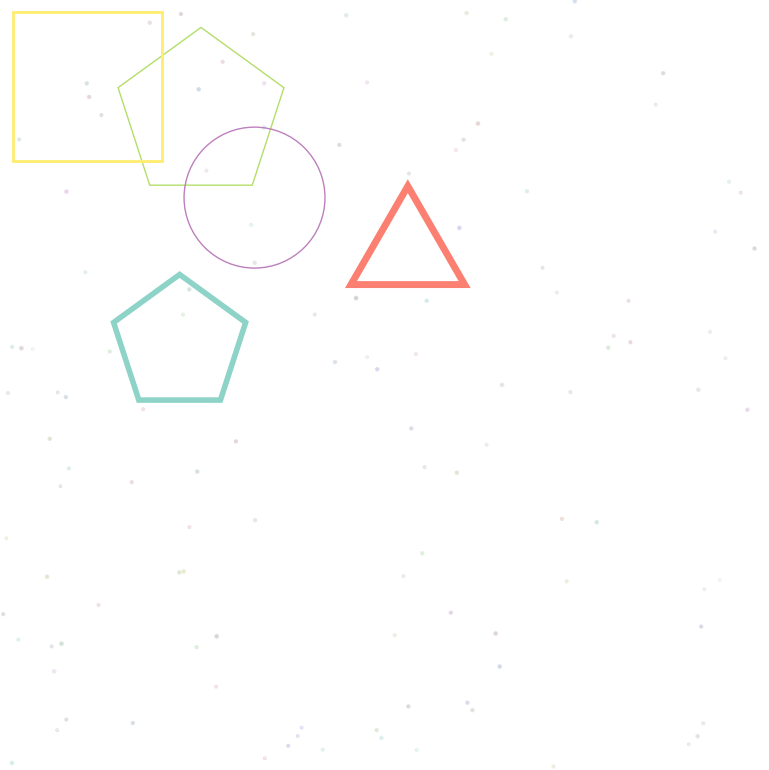[{"shape": "pentagon", "thickness": 2, "radius": 0.45, "center": [0.233, 0.553]}, {"shape": "triangle", "thickness": 2.5, "radius": 0.43, "center": [0.53, 0.673]}, {"shape": "pentagon", "thickness": 0.5, "radius": 0.57, "center": [0.261, 0.851]}, {"shape": "circle", "thickness": 0.5, "radius": 0.46, "center": [0.331, 0.743]}, {"shape": "square", "thickness": 1, "radius": 0.48, "center": [0.114, 0.887]}]